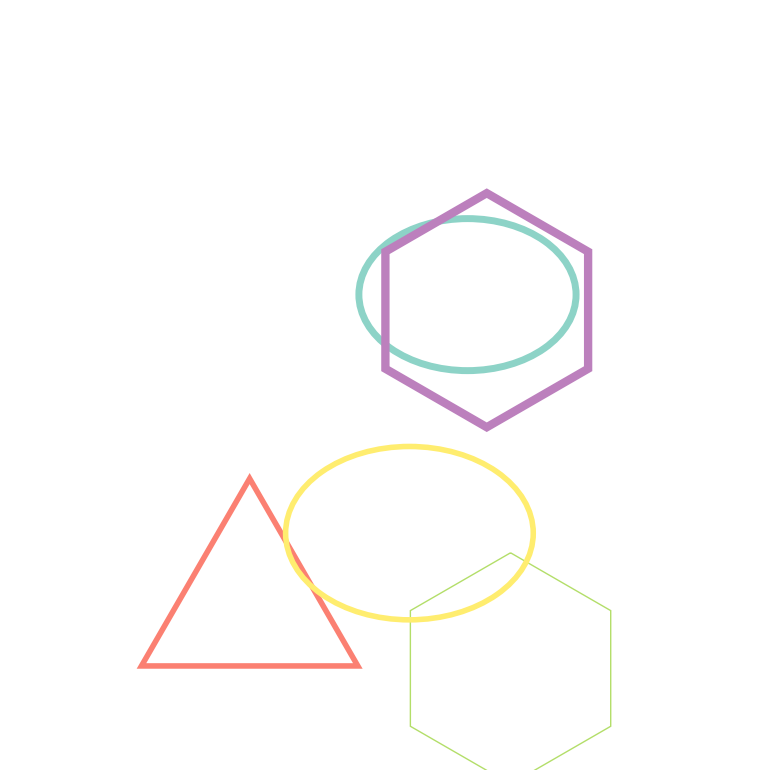[{"shape": "oval", "thickness": 2.5, "radius": 0.71, "center": [0.607, 0.617]}, {"shape": "triangle", "thickness": 2, "radius": 0.81, "center": [0.324, 0.216]}, {"shape": "hexagon", "thickness": 0.5, "radius": 0.75, "center": [0.663, 0.132]}, {"shape": "hexagon", "thickness": 3, "radius": 0.76, "center": [0.632, 0.597]}, {"shape": "oval", "thickness": 2, "radius": 0.8, "center": [0.532, 0.308]}]